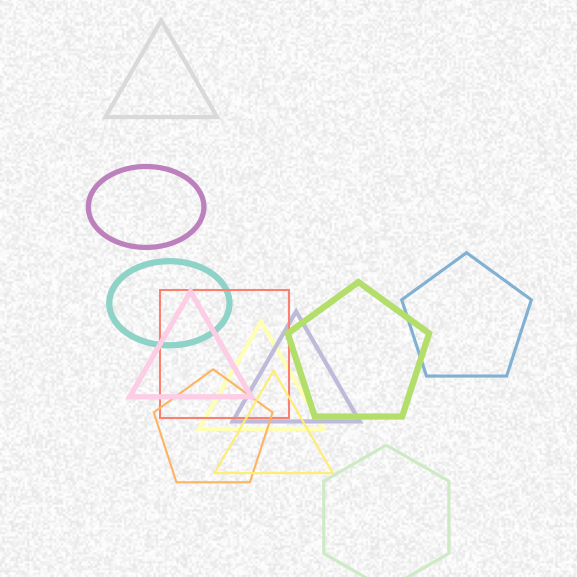[{"shape": "oval", "thickness": 3, "radius": 0.52, "center": [0.293, 0.474]}, {"shape": "triangle", "thickness": 2, "radius": 0.62, "center": [0.452, 0.318]}, {"shape": "triangle", "thickness": 2, "radius": 0.64, "center": [0.513, 0.333]}, {"shape": "square", "thickness": 1, "radius": 0.56, "center": [0.388, 0.387]}, {"shape": "pentagon", "thickness": 1.5, "radius": 0.59, "center": [0.808, 0.443]}, {"shape": "pentagon", "thickness": 1, "radius": 0.54, "center": [0.369, 0.252]}, {"shape": "pentagon", "thickness": 3, "radius": 0.64, "center": [0.621, 0.382]}, {"shape": "triangle", "thickness": 2.5, "radius": 0.61, "center": [0.33, 0.373]}, {"shape": "triangle", "thickness": 2, "radius": 0.56, "center": [0.279, 0.852]}, {"shape": "oval", "thickness": 2.5, "radius": 0.5, "center": [0.253, 0.641]}, {"shape": "hexagon", "thickness": 1.5, "radius": 0.63, "center": [0.669, 0.103]}, {"shape": "triangle", "thickness": 1, "radius": 0.59, "center": [0.474, 0.239]}]